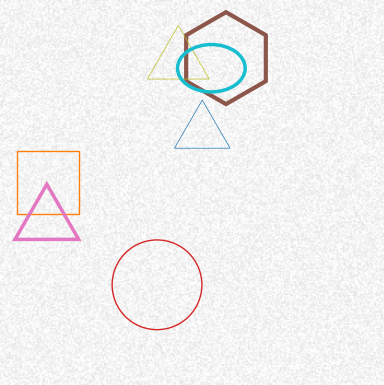[{"shape": "triangle", "thickness": 0.5, "radius": 0.42, "center": [0.525, 0.657]}, {"shape": "square", "thickness": 1, "radius": 0.4, "center": [0.124, 0.526]}, {"shape": "circle", "thickness": 1, "radius": 0.58, "center": [0.408, 0.26]}, {"shape": "hexagon", "thickness": 3, "radius": 0.6, "center": [0.587, 0.849]}, {"shape": "triangle", "thickness": 2.5, "radius": 0.48, "center": [0.122, 0.426]}, {"shape": "triangle", "thickness": 0.5, "radius": 0.46, "center": [0.463, 0.841]}, {"shape": "oval", "thickness": 2.5, "radius": 0.44, "center": [0.549, 0.823]}]